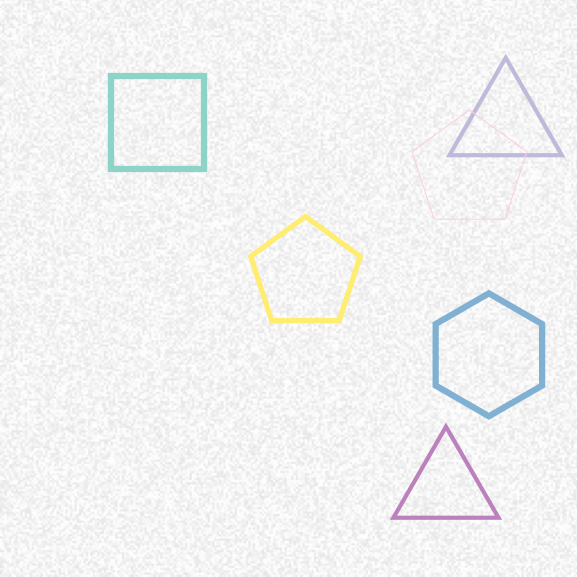[{"shape": "square", "thickness": 3, "radius": 0.4, "center": [0.273, 0.787]}, {"shape": "triangle", "thickness": 2, "radius": 0.56, "center": [0.876, 0.787]}, {"shape": "hexagon", "thickness": 3, "radius": 0.53, "center": [0.847, 0.385]}, {"shape": "pentagon", "thickness": 0.5, "radius": 0.52, "center": [0.813, 0.704]}, {"shape": "triangle", "thickness": 2, "radius": 0.53, "center": [0.772, 0.155]}, {"shape": "pentagon", "thickness": 2.5, "radius": 0.5, "center": [0.529, 0.524]}]